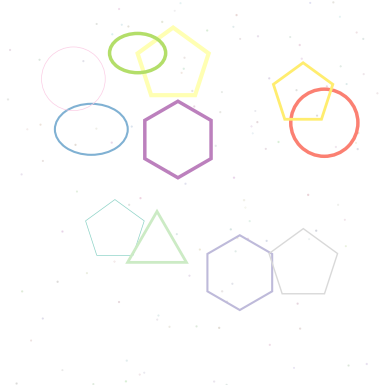[{"shape": "pentagon", "thickness": 0.5, "radius": 0.4, "center": [0.298, 0.402]}, {"shape": "pentagon", "thickness": 3, "radius": 0.49, "center": [0.45, 0.831]}, {"shape": "hexagon", "thickness": 1.5, "radius": 0.49, "center": [0.623, 0.292]}, {"shape": "circle", "thickness": 2.5, "radius": 0.44, "center": [0.842, 0.681]}, {"shape": "oval", "thickness": 1.5, "radius": 0.47, "center": [0.237, 0.664]}, {"shape": "oval", "thickness": 2.5, "radius": 0.36, "center": [0.357, 0.862]}, {"shape": "circle", "thickness": 0.5, "radius": 0.41, "center": [0.191, 0.795]}, {"shape": "pentagon", "thickness": 1, "radius": 0.47, "center": [0.788, 0.313]}, {"shape": "hexagon", "thickness": 2.5, "radius": 0.5, "center": [0.462, 0.638]}, {"shape": "triangle", "thickness": 2, "radius": 0.44, "center": [0.408, 0.363]}, {"shape": "pentagon", "thickness": 2, "radius": 0.41, "center": [0.787, 0.756]}]